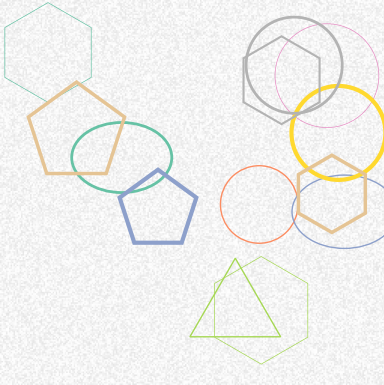[{"shape": "hexagon", "thickness": 0.5, "radius": 0.65, "center": [0.125, 0.864]}, {"shape": "oval", "thickness": 2, "radius": 0.65, "center": [0.316, 0.591]}, {"shape": "circle", "thickness": 1, "radius": 0.5, "center": [0.673, 0.469]}, {"shape": "pentagon", "thickness": 3, "radius": 0.52, "center": [0.41, 0.454]}, {"shape": "oval", "thickness": 1, "radius": 0.68, "center": [0.895, 0.45]}, {"shape": "circle", "thickness": 0.5, "radius": 0.67, "center": [0.849, 0.803]}, {"shape": "triangle", "thickness": 1, "radius": 0.68, "center": [0.611, 0.193]}, {"shape": "hexagon", "thickness": 0.5, "radius": 0.7, "center": [0.678, 0.194]}, {"shape": "circle", "thickness": 3, "radius": 0.61, "center": [0.879, 0.655]}, {"shape": "hexagon", "thickness": 2.5, "radius": 0.5, "center": [0.862, 0.497]}, {"shape": "pentagon", "thickness": 2.5, "radius": 0.66, "center": [0.199, 0.655]}, {"shape": "circle", "thickness": 2, "radius": 0.62, "center": [0.764, 0.831]}, {"shape": "hexagon", "thickness": 1.5, "radius": 0.57, "center": [0.731, 0.792]}]